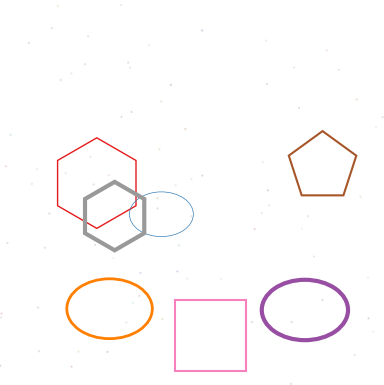[{"shape": "hexagon", "thickness": 1, "radius": 0.59, "center": [0.251, 0.524]}, {"shape": "oval", "thickness": 0.5, "radius": 0.41, "center": [0.419, 0.444]}, {"shape": "oval", "thickness": 3, "radius": 0.56, "center": [0.792, 0.195]}, {"shape": "oval", "thickness": 2, "radius": 0.56, "center": [0.285, 0.198]}, {"shape": "pentagon", "thickness": 1.5, "radius": 0.46, "center": [0.838, 0.567]}, {"shape": "square", "thickness": 1.5, "radius": 0.46, "center": [0.547, 0.129]}, {"shape": "hexagon", "thickness": 3, "radius": 0.44, "center": [0.298, 0.439]}]